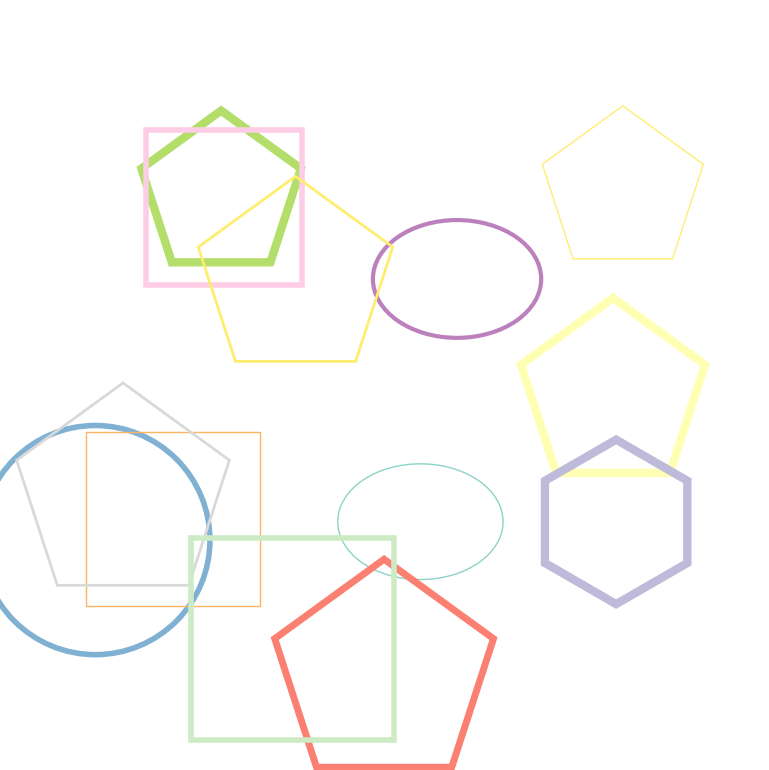[{"shape": "oval", "thickness": 0.5, "radius": 0.54, "center": [0.546, 0.322]}, {"shape": "pentagon", "thickness": 3, "radius": 0.63, "center": [0.796, 0.487]}, {"shape": "hexagon", "thickness": 3, "radius": 0.53, "center": [0.8, 0.322]}, {"shape": "pentagon", "thickness": 2.5, "radius": 0.75, "center": [0.499, 0.124]}, {"shape": "circle", "thickness": 2, "radius": 0.74, "center": [0.124, 0.299]}, {"shape": "square", "thickness": 0.5, "radius": 0.56, "center": [0.225, 0.325]}, {"shape": "pentagon", "thickness": 3, "radius": 0.54, "center": [0.287, 0.747]}, {"shape": "square", "thickness": 2, "radius": 0.5, "center": [0.291, 0.731]}, {"shape": "pentagon", "thickness": 1, "radius": 0.73, "center": [0.16, 0.357]}, {"shape": "oval", "thickness": 1.5, "radius": 0.55, "center": [0.594, 0.638]}, {"shape": "square", "thickness": 2, "radius": 0.66, "center": [0.38, 0.17]}, {"shape": "pentagon", "thickness": 1, "radius": 0.66, "center": [0.384, 0.638]}, {"shape": "pentagon", "thickness": 0.5, "radius": 0.55, "center": [0.809, 0.753]}]